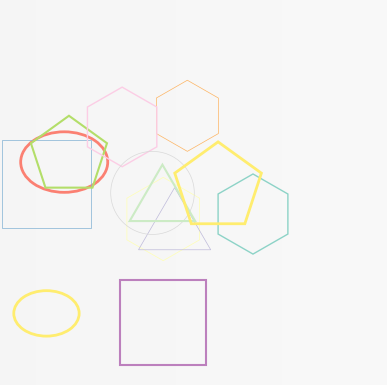[{"shape": "hexagon", "thickness": 1, "radius": 0.52, "center": [0.653, 0.444]}, {"shape": "hexagon", "thickness": 0.5, "radius": 0.54, "center": [0.421, 0.431]}, {"shape": "triangle", "thickness": 0.5, "radius": 0.54, "center": [0.451, 0.405]}, {"shape": "oval", "thickness": 2, "radius": 0.56, "center": [0.166, 0.579]}, {"shape": "square", "thickness": 0.5, "radius": 0.57, "center": [0.12, 0.522]}, {"shape": "hexagon", "thickness": 0.5, "radius": 0.46, "center": [0.484, 0.699]}, {"shape": "pentagon", "thickness": 1.5, "radius": 0.52, "center": [0.178, 0.596]}, {"shape": "hexagon", "thickness": 1, "radius": 0.52, "center": [0.315, 0.67]}, {"shape": "circle", "thickness": 0.5, "radius": 0.54, "center": [0.394, 0.499]}, {"shape": "square", "thickness": 1.5, "radius": 0.55, "center": [0.42, 0.163]}, {"shape": "triangle", "thickness": 1.5, "radius": 0.49, "center": [0.419, 0.475]}, {"shape": "oval", "thickness": 2, "radius": 0.42, "center": [0.12, 0.186]}, {"shape": "pentagon", "thickness": 2, "radius": 0.59, "center": [0.563, 0.514]}]